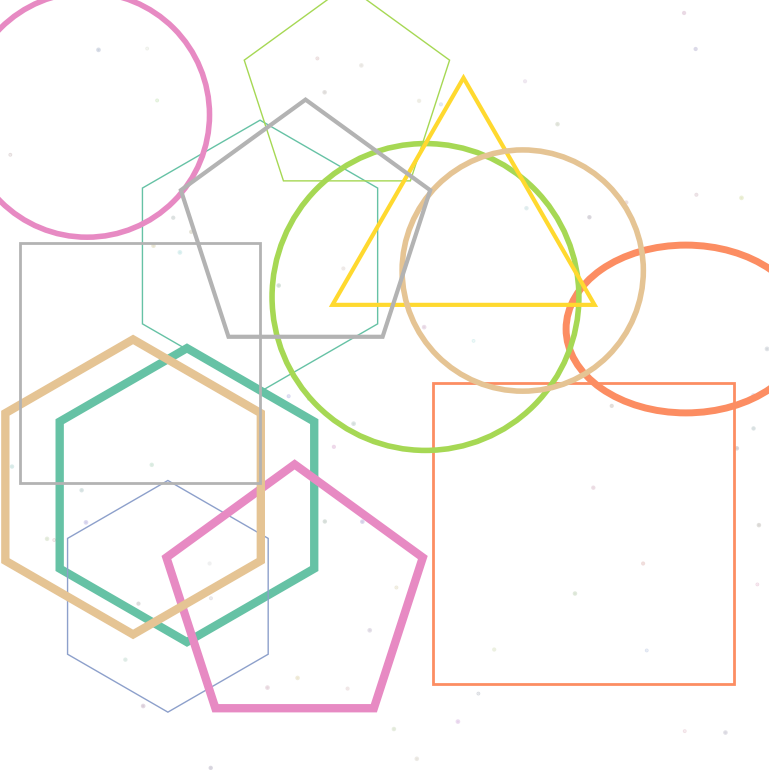[{"shape": "hexagon", "thickness": 3, "radius": 0.95, "center": [0.243, 0.357]}, {"shape": "hexagon", "thickness": 0.5, "radius": 0.88, "center": [0.338, 0.668]}, {"shape": "square", "thickness": 1, "radius": 0.98, "center": [0.758, 0.307]}, {"shape": "oval", "thickness": 2.5, "radius": 0.78, "center": [0.891, 0.573]}, {"shape": "hexagon", "thickness": 0.5, "radius": 0.75, "center": [0.218, 0.226]}, {"shape": "circle", "thickness": 2, "radius": 0.79, "center": [0.113, 0.851]}, {"shape": "pentagon", "thickness": 3, "radius": 0.88, "center": [0.383, 0.222]}, {"shape": "pentagon", "thickness": 0.5, "radius": 0.7, "center": [0.451, 0.879]}, {"shape": "circle", "thickness": 2, "radius": 1.0, "center": [0.553, 0.614]}, {"shape": "triangle", "thickness": 1.5, "radius": 0.98, "center": [0.602, 0.702]}, {"shape": "circle", "thickness": 2, "radius": 0.78, "center": [0.679, 0.649]}, {"shape": "hexagon", "thickness": 3, "radius": 0.96, "center": [0.173, 0.368]}, {"shape": "square", "thickness": 1, "radius": 0.78, "center": [0.182, 0.529]}, {"shape": "pentagon", "thickness": 1.5, "radius": 0.85, "center": [0.397, 0.7]}]